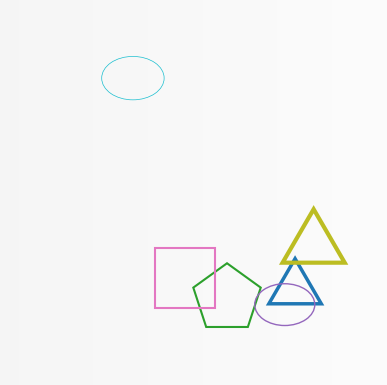[{"shape": "triangle", "thickness": 2.5, "radius": 0.39, "center": [0.761, 0.25]}, {"shape": "pentagon", "thickness": 1.5, "radius": 0.46, "center": [0.586, 0.225]}, {"shape": "oval", "thickness": 1, "radius": 0.39, "center": [0.735, 0.209]}, {"shape": "square", "thickness": 1.5, "radius": 0.39, "center": [0.478, 0.278]}, {"shape": "triangle", "thickness": 3, "radius": 0.46, "center": [0.809, 0.364]}, {"shape": "oval", "thickness": 0.5, "radius": 0.4, "center": [0.343, 0.797]}]